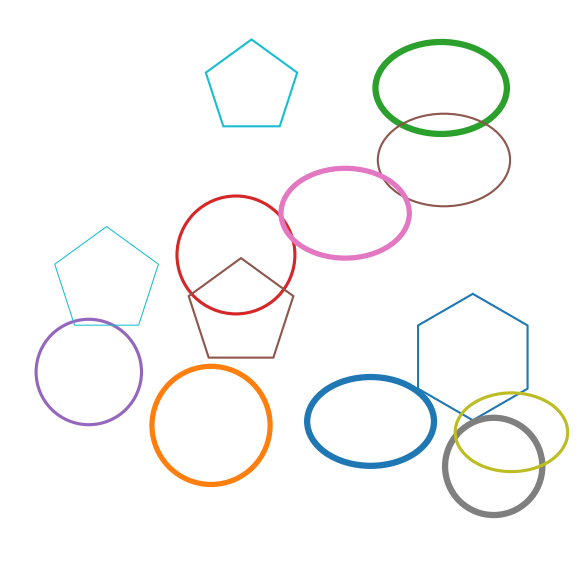[{"shape": "oval", "thickness": 3, "radius": 0.55, "center": [0.642, 0.269]}, {"shape": "hexagon", "thickness": 1, "radius": 0.55, "center": [0.819, 0.381]}, {"shape": "circle", "thickness": 2.5, "radius": 0.51, "center": [0.365, 0.263]}, {"shape": "oval", "thickness": 3, "radius": 0.57, "center": [0.764, 0.847]}, {"shape": "circle", "thickness": 1.5, "radius": 0.51, "center": [0.409, 0.558]}, {"shape": "circle", "thickness": 1.5, "radius": 0.46, "center": [0.154, 0.355]}, {"shape": "oval", "thickness": 1, "radius": 0.57, "center": [0.769, 0.722]}, {"shape": "pentagon", "thickness": 1, "radius": 0.48, "center": [0.417, 0.457]}, {"shape": "oval", "thickness": 2.5, "radius": 0.56, "center": [0.598, 0.63]}, {"shape": "circle", "thickness": 3, "radius": 0.42, "center": [0.855, 0.191]}, {"shape": "oval", "thickness": 1.5, "radius": 0.49, "center": [0.886, 0.251]}, {"shape": "pentagon", "thickness": 1, "radius": 0.42, "center": [0.436, 0.848]}, {"shape": "pentagon", "thickness": 0.5, "radius": 0.47, "center": [0.185, 0.512]}]